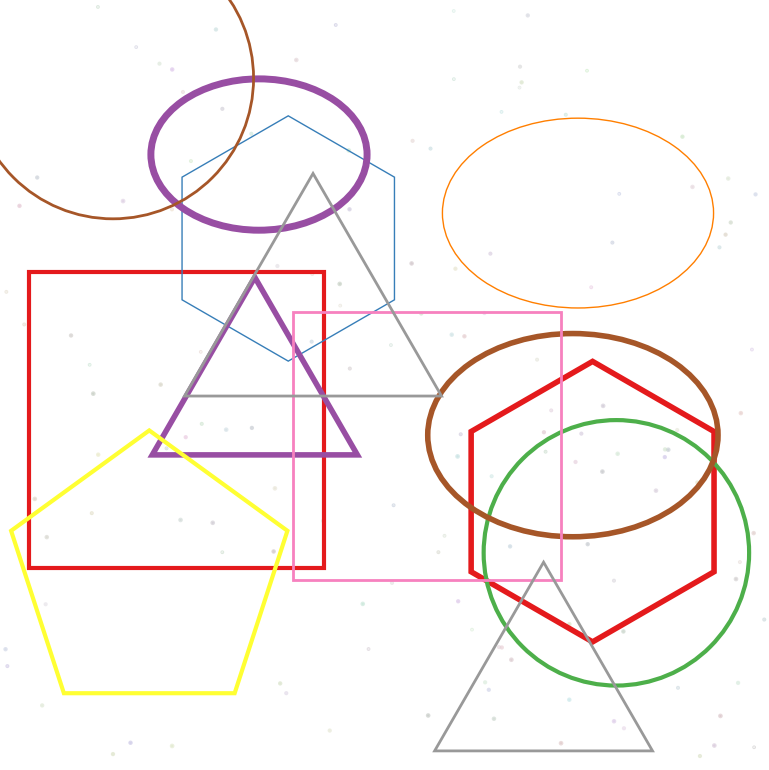[{"shape": "hexagon", "thickness": 2, "radius": 0.91, "center": [0.77, 0.349]}, {"shape": "square", "thickness": 1.5, "radius": 0.96, "center": [0.229, 0.455]}, {"shape": "hexagon", "thickness": 0.5, "radius": 0.8, "center": [0.374, 0.69]}, {"shape": "circle", "thickness": 1.5, "radius": 0.86, "center": [0.801, 0.282]}, {"shape": "oval", "thickness": 2.5, "radius": 0.7, "center": [0.336, 0.799]}, {"shape": "triangle", "thickness": 2, "radius": 0.77, "center": [0.331, 0.486]}, {"shape": "oval", "thickness": 0.5, "radius": 0.88, "center": [0.751, 0.723]}, {"shape": "pentagon", "thickness": 1.5, "radius": 0.94, "center": [0.194, 0.252]}, {"shape": "circle", "thickness": 1, "radius": 0.91, "center": [0.147, 0.898]}, {"shape": "oval", "thickness": 2, "radius": 0.94, "center": [0.744, 0.435]}, {"shape": "square", "thickness": 1, "radius": 0.87, "center": [0.555, 0.421]}, {"shape": "triangle", "thickness": 1, "radius": 0.82, "center": [0.706, 0.106]}, {"shape": "triangle", "thickness": 1, "radius": 0.96, "center": [0.407, 0.582]}]